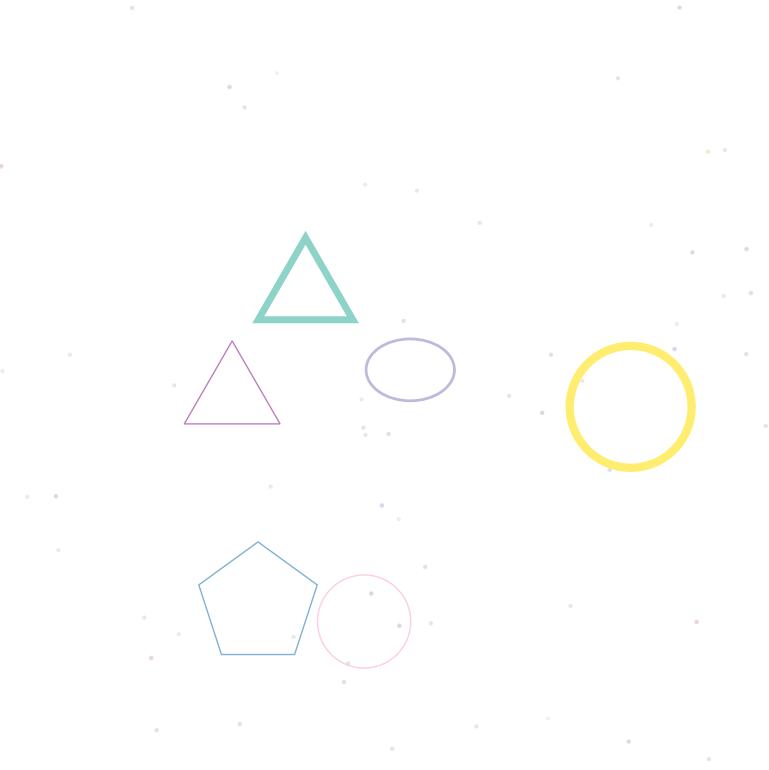[{"shape": "triangle", "thickness": 2.5, "radius": 0.35, "center": [0.397, 0.62]}, {"shape": "oval", "thickness": 1, "radius": 0.29, "center": [0.533, 0.52]}, {"shape": "pentagon", "thickness": 0.5, "radius": 0.4, "center": [0.335, 0.215]}, {"shape": "circle", "thickness": 0.5, "radius": 0.3, "center": [0.473, 0.193]}, {"shape": "triangle", "thickness": 0.5, "radius": 0.36, "center": [0.302, 0.485]}, {"shape": "circle", "thickness": 3, "radius": 0.4, "center": [0.819, 0.472]}]